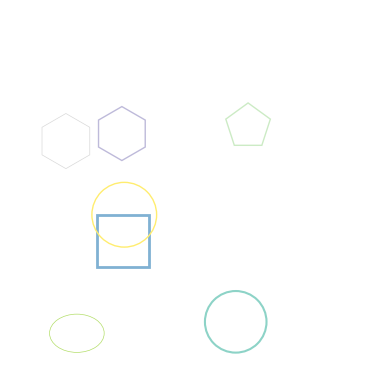[{"shape": "circle", "thickness": 1.5, "radius": 0.4, "center": [0.612, 0.164]}, {"shape": "hexagon", "thickness": 1, "radius": 0.35, "center": [0.317, 0.653]}, {"shape": "square", "thickness": 2, "radius": 0.34, "center": [0.319, 0.373]}, {"shape": "oval", "thickness": 0.5, "radius": 0.35, "center": [0.2, 0.134]}, {"shape": "hexagon", "thickness": 0.5, "radius": 0.36, "center": [0.171, 0.634]}, {"shape": "pentagon", "thickness": 1, "radius": 0.3, "center": [0.644, 0.672]}, {"shape": "circle", "thickness": 1, "radius": 0.42, "center": [0.323, 0.442]}]